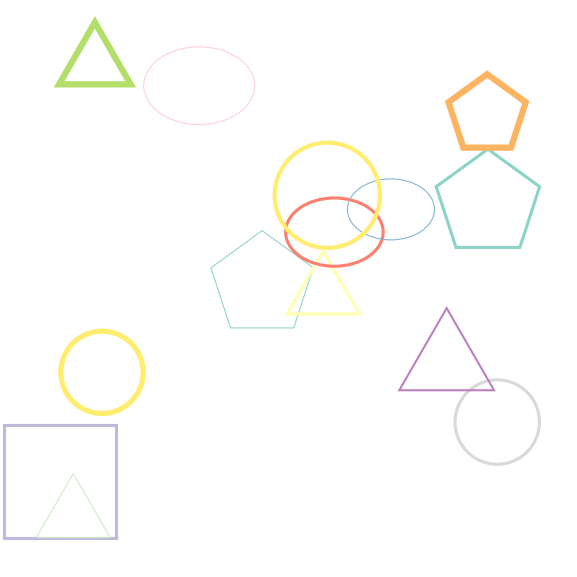[{"shape": "pentagon", "thickness": 0.5, "radius": 0.47, "center": [0.454, 0.507]}, {"shape": "pentagon", "thickness": 1.5, "radius": 0.47, "center": [0.845, 0.647]}, {"shape": "triangle", "thickness": 1.5, "radius": 0.36, "center": [0.56, 0.492]}, {"shape": "square", "thickness": 1.5, "radius": 0.49, "center": [0.104, 0.165]}, {"shape": "oval", "thickness": 1.5, "radius": 0.42, "center": [0.579, 0.597]}, {"shape": "oval", "thickness": 0.5, "radius": 0.38, "center": [0.677, 0.637]}, {"shape": "pentagon", "thickness": 3, "radius": 0.35, "center": [0.844, 0.8]}, {"shape": "triangle", "thickness": 3, "radius": 0.36, "center": [0.164, 0.889]}, {"shape": "oval", "thickness": 0.5, "radius": 0.48, "center": [0.345, 0.851]}, {"shape": "circle", "thickness": 1.5, "radius": 0.37, "center": [0.861, 0.268]}, {"shape": "triangle", "thickness": 1, "radius": 0.47, "center": [0.773, 0.371]}, {"shape": "triangle", "thickness": 0.5, "radius": 0.37, "center": [0.127, 0.105]}, {"shape": "circle", "thickness": 2.5, "radius": 0.36, "center": [0.177, 0.354]}, {"shape": "circle", "thickness": 2, "radius": 0.46, "center": [0.567, 0.661]}]